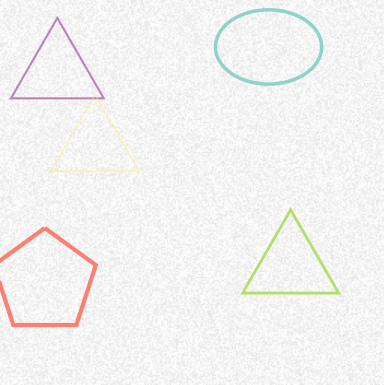[{"shape": "oval", "thickness": 2.5, "radius": 0.69, "center": [0.698, 0.878]}, {"shape": "pentagon", "thickness": 3, "radius": 0.7, "center": [0.116, 0.268]}, {"shape": "triangle", "thickness": 2, "radius": 0.72, "center": [0.755, 0.311]}, {"shape": "triangle", "thickness": 1.5, "radius": 0.7, "center": [0.149, 0.814]}, {"shape": "triangle", "thickness": 0.5, "radius": 0.66, "center": [0.247, 0.622]}]